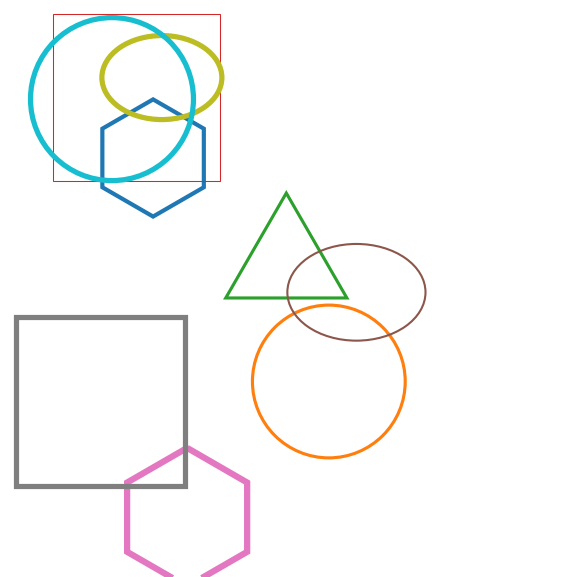[{"shape": "hexagon", "thickness": 2, "radius": 0.51, "center": [0.265, 0.726]}, {"shape": "circle", "thickness": 1.5, "radius": 0.66, "center": [0.569, 0.339]}, {"shape": "triangle", "thickness": 1.5, "radius": 0.61, "center": [0.496, 0.544]}, {"shape": "square", "thickness": 0.5, "radius": 0.72, "center": [0.237, 0.83]}, {"shape": "oval", "thickness": 1, "radius": 0.6, "center": [0.617, 0.493]}, {"shape": "hexagon", "thickness": 3, "radius": 0.6, "center": [0.324, 0.104]}, {"shape": "square", "thickness": 2.5, "radius": 0.73, "center": [0.174, 0.304]}, {"shape": "oval", "thickness": 2.5, "radius": 0.52, "center": [0.28, 0.865]}, {"shape": "circle", "thickness": 2.5, "radius": 0.71, "center": [0.194, 0.828]}]